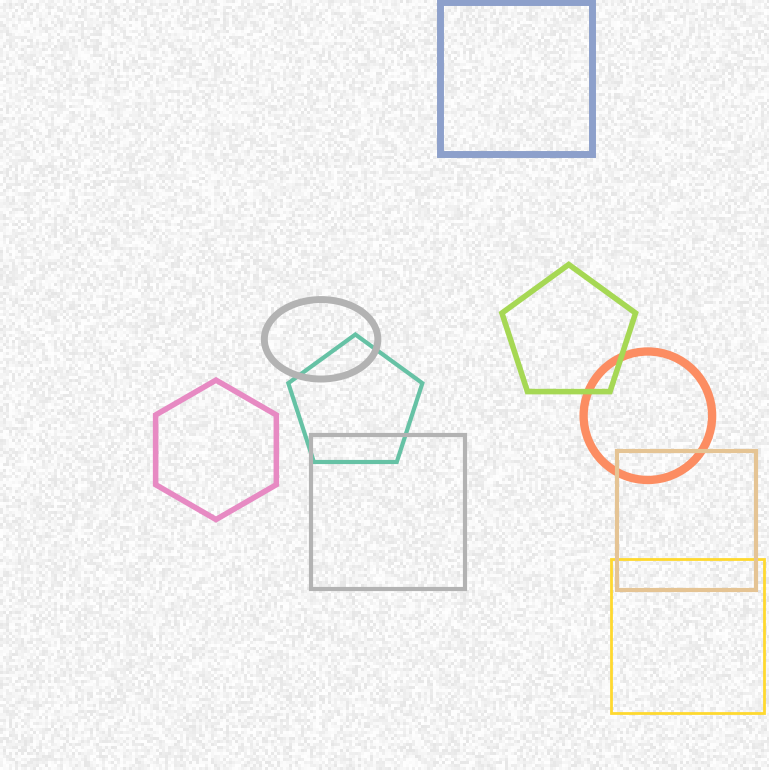[{"shape": "pentagon", "thickness": 1.5, "radius": 0.46, "center": [0.461, 0.474]}, {"shape": "circle", "thickness": 3, "radius": 0.42, "center": [0.841, 0.46]}, {"shape": "square", "thickness": 2.5, "radius": 0.49, "center": [0.67, 0.898]}, {"shape": "hexagon", "thickness": 2, "radius": 0.45, "center": [0.281, 0.416]}, {"shape": "pentagon", "thickness": 2, "radius": 0.46, "center": [0.739, 0.565]}, {"shape": "square", "thickness": 1, "radius": 0.5, "center": [0.893, 0.174]}, {"shape": "square", "thickness": 1.5, "radius": 0.45, "center": [0.891, 0.324]}, {"shape": "oval", "thickness": 2.5, "radius": 0.37, "center": [0.417, 0.559]}, {"shape": "square", "thickness": 1.5, "radius": 0.5, "center": [0.504, 0.335]}]